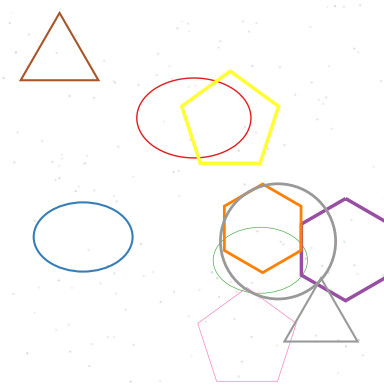[{"shape": "oval", "thickness": 1, "radius": 0.74, "center": [0.504, 0.694]}, {"shape": "oval", "thickness": 1.5, "radius": 0.64, "center": [0.216, 0.384]}, {"shape": "oval", "thickness": 0.5, "radius": 0.61, "center": [0.676, 0.324]}, {"shape": "hexagon", "thickness": 2.5, "radius": 0.66, "center": [0.898, 0.352]}, {"shape": "hexagon", "thickness": 2, "radius": 0.58, "center": [0.682, 0.407]}, {"shape": "pentagon", "thickness": 2.5, "radius": 0.66, "center": [0.598, 0.683]}, {"shape": "triangle", "thickness": 1.5, "radius": 0.58, "center": [0.155, 0.85]}, {"shape": "pentagon", "thickness": 0.5, "radius": 0.67, "center": [0.642, 0.119]}, {"shape": "circle", "thickness": 2, "radius": 0.75, "center": [0.722, 0.373]}, {"shape": "triangle", "thickness": 1.5, "radius": 0.55, "center": [0.834, 0.168]}]